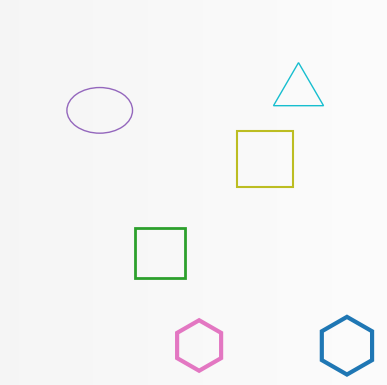[{"shape": "hexagon", "thickness": 3, "radius": 0.37, "center": [0.895, 0.102]}, {"shape": "square", "thickness": 2, "radius": 0.32, "center": [0.413, 0.342]}, {"shape": "oval", "thickness": 1, "radius": 0.42, "center": [0.257, 0.713]}, {"shape": "hexagon", "thickness": 3, "radius": 0.33, "center": [0.514, 0.103]}, {"shape": "square", "thickness": 1.5, "radius": 0.36, "center": [0.684, 0.586]}, {"shape": "triangle", "thickness": 1, "radius": 0.37, "center": [0.77, 0.763]}]